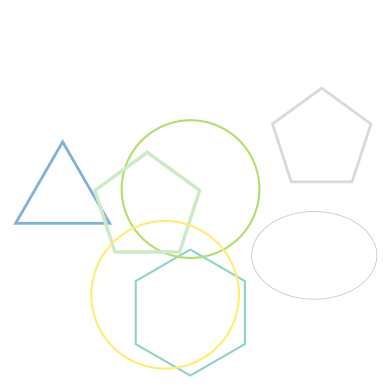[{"shape": "hexagon", "thickness": 1.5, "radius": 0.82, "center": [0.494, 0.188]}, {"shape": "oval", "thickness": 0.5, "radius": 0.81, "center": [0.816, 0.337]}, {"shape": "triangle", "thickness": 2, "radius": 0.71, "center": [0.163, 0.491]}, {"shape": "circle", "thickness": 1.5, "radius": 0.89, "center": [0.495, 0.509]}, {"shape": "pentagon", "thickness": 2, "radius": 0.67, "center": [0.836, 0.637]}, {"shape": "pentagon", "thickness": 2.5, "radius": 0.72, "center": [0.383, 0.461]}, {"shape": "circle", "thickness": 1.5, "radius": 0.96, "center": [0.429, 0.234]}]